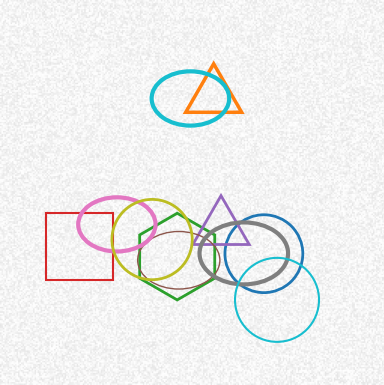[{"shape": "circle", "thickness": 2, "radius": 0.51, "center": [0.685, 0.341]}, {"shape": "triangle", "thickness": 2.5, "radius": 0.42, "center": [0.555, 0.75]}, {"shape": "hexagon", "thickness": 2, "radius": 0.56, "center": [0.46, 0.334]}, {"shape": "square", "thickness": 1.5, "radius": 0.43, "center": [0.207, 0.36]}, {"shape": "triangle", "thickness": 2, "radius": 0.42, "center": [0.574, 0.407]}, {"shape": "oval", "thickness": 1, "radius": 0.53, "center": [0.464, 0.324]}, {"shape": "oval", "thickness": 3, "radius": 0.5, "center": [0.304, 0.417]}, {"shape": "oval", "thickness": 3, "radius": 0.58, "center": [0.633, 0.342]}, {"shape": "circle", "thickness": 2, "radius": 0.52, "center": [0.395, 0.378]}, {"shape": "oval", "thickness": 3, "radius": 0.5, "center": [0.495, 0.744]}, {"shape": "circle", "thickness": 1.5, "radius": 0.55, "center": [0.72, 0.221]}]